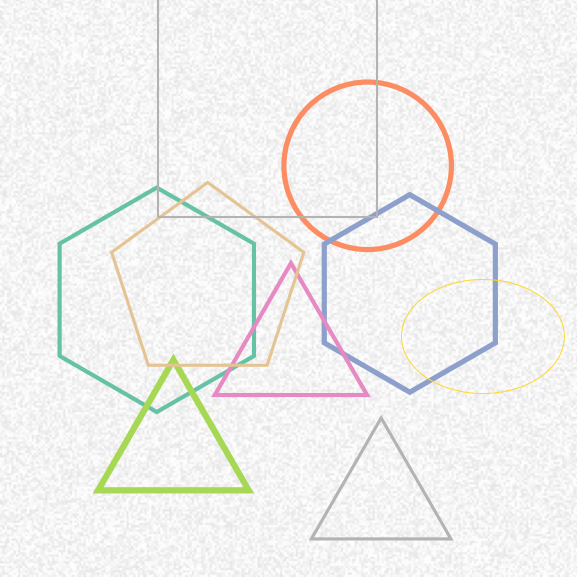[{"shape": "hexagon", "thickness": 2, "radius": 0.97, "center": [0.271, 0.48]}, {"shape": "circle", "thickness": 2.5, "radius": 0.73, "center": [0.637, 0.712]}, {"shape": "hexagon", "thickness": 2.5, "radius": 0.86, "center": [0.71, 0.491]}, {"shape": "triangle", "thickness": 2, "radius": 0.76, "center": [0.504, 0.391]}, {"shape": "triangle", "thickness": 3, "radius": 0.75, "center": [0.3, 0.225]}, {"shape": "oval", "thickness": 0.5, "radius": 0.71, "center": [0.836, 0.416]}, {"shape": "pentagon", "thickness": 1.5, "radius": 0.87, "center": [0.36, 0.508]}, {"shape": "square", "thickness": 1, "radius": 0.95, "center": [0.463, 0.814]}, {"shape": "triangle", "thickness": 1.5, "radius": 0.7, "center": [0.66, 0.136]}]